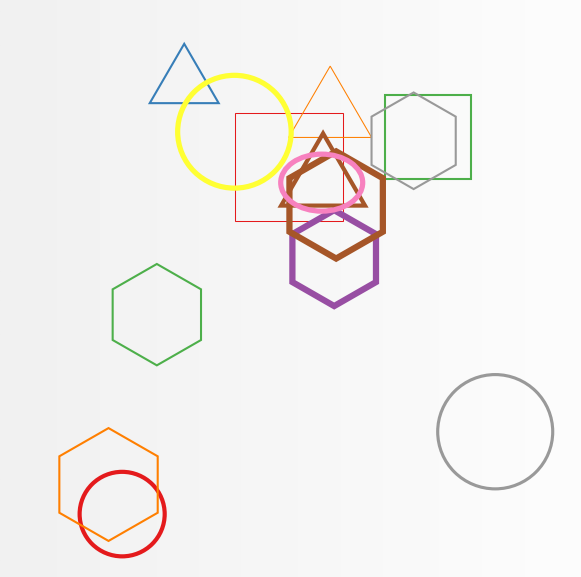[{"shape": "square", "thickness": 0.5, "radius": 0.46, "center": [0.498, 0.71]}, {"shape": "circle", "thickness": 2, "radius": 0.37, "center": [0.21, 0.109]}, {"shape": "triangle", "thickness": 1, "radius": 0.34, "center": [0.317, 0.855]}, {"shape": "square", "thickness": 1, "radius": 0.37, "center": [0.736, 0.762]}, {"shape": "hexagon", "thickness": 1, "radius": 0.44, "center": [0.27, 0.454]}, {"shape": "hexagon", "thickness": 3, "radius": 0.42, "center": [0.575, 0.552]}, {"shape": "triangle", "thickness": 0.5, "radius": 0.41, "center": [0.568, 0.802]}, {"shape": "hexagon", "thickness": 1, "radius": 0.49, "center": [0.187, 0.16]}, {"shape": "circle", "thickness": 2.5, "radius": 0.49, "center": [0.403, 0.771]}, {"shape": "hexagon", "thickness": 3, "radius": 0.46, "center": [0.578, 0.644]}, {"shape": "triangle", "thickness": 2, "radius": 0.42, "center": [0.556, 0.685]}, {"shape": "oval", "thickness": 2.5, "radius": 0.35, "center": [0.553, 0.683]}, {"shape": "hexagon", "thickness": 1, "radius": 0.42, "center": [0.712, 0.755]}, {"shape": "circle", "thickness": 1.5, "radius": 0.49, "center": [0.852, 0.252]}]